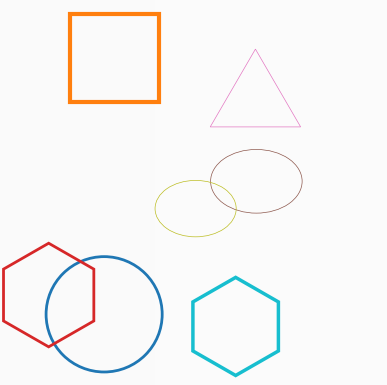[{"shape": "circle", "thickness": 2, "radius": 0.75, "center": [0.269, 0.184]}, {"shape": "square", "thickness": 3, "radius": 0.57, "center": [0.296, 0.849]}, {"shape": "hexagon", "thickness": 2, "radius": 0.67, "center": [0.126, 0.234]}, {"shape": "oval", "thickness": 0.5, "radius": 0.59, "center": [0.662, 0.529]}, {"shape": "triangle", "thickness": 0.5, "radius": 0.67, "center": [0.659, 0.738]}, {"shape": "oval", "thickness": 0.5, "radius": 0.52, "center": [0.505, 0.458]}, {"shape": "hexagon", "thickness": 2.5, "radius": 0.64, "center": [0.608, 0.152]}]